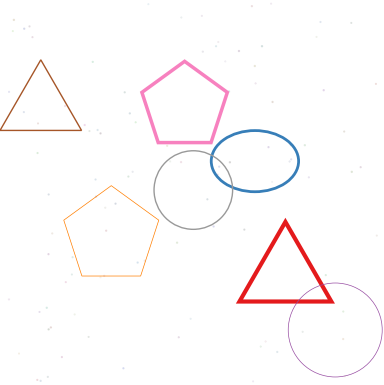[{"shape": "triangle", "thickness": 3, "radius": 0.69, "center": [0.741, 0.286]}, {"shape": "oval", "thickness": 2, "radius": 0.57, "center": [0.662, 0.581]}, {"shape": "circle", "thickness": 0.5, "radius": 0.61, "center": [0.871, 0.143]}, {"shape": "pentagon", "thickness": 0.5, "radius": 0.65, "center": [0.289, 0.388]}, {"shape": "triangle", "thickness": 1, "radius": 0.61, "center": [0.106, 0.722]}, {"shape": "pentagon", "thickness": 2.5, "radius": 0.58, "center": [0.48, 0.724]}, {"shape": "circle", "thickness": 1, "radius": 0.51, "center": [0.502, 0.506]}]